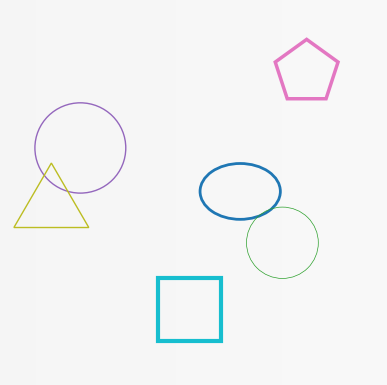[{"shape": "oval", "thickness": 2, "radius": 0.52, "center": [0.62, 0.503]}, {"shape": "circle", "thickness": 0.5, "radius": 0.46, "center": [0.729, 0.369]}, {"shape": "circle", "thickness": 1, "radius": 0.59, "center": [0.207, 0.616]}, {"shape": "pentagon", "thickness": 2.5, "radius": 0.43, "center": [0.791, 0.812]}, {"shape": "triangle", "thickness": 1, "radius": 0.56, "center": [0.133, 0.465]}, {"shape": "square", "thickness": 3, "radius": 0.41, "center": [0.489, 0.197]}]